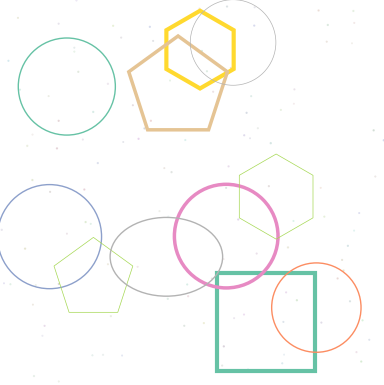[{"shape": "circle", "thickness": 1, "radius": 0.63, "center": [0.174, 0.775]}, {"shape": "square", "thickness": 3, "radius": 0.64, "center": [0.692, 0.164]}, {"shape": "circle", "thickness": 1, "radius": 0.58, "center": [0.822, 0.201]}, {"shape": "circle", "thickness": 1, "radius": 0.68, "center": [0.129, 0.385]}, {"shape": "circle", "thickness": 2.5, "radius": 0.67, "center": [0.588, 0.387]}, {"shape": "hexagon", "thickness": 0.5, "radius": 0.55, "center": [0.717, 0.489]}, {"shape": "pentagon", "thickness": 0.5, "radius": 0.54, "center": [0.243, 0.276]}, {"shape": "hexagon", "thickness": 3, "radius": 0.5, "center": [0.52, 0.871]}, {"shape": "pentagon", "thickness": 2.5, "radius": 0.67, "center": [0.463, 0.772]}, {"shape": "circle", "thickness": 0.5, "radius": 0.56, "center": [0.605, 0.89]}, {"shape": "oval", "thickness": 1, "radius": 0.73, "center": [0.432, 0.333]}]